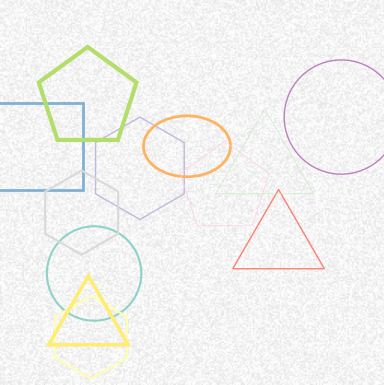[{"shape": "circle", "thickness": 1.5, "radius": 0.61, "center": [0.244, 0.29]}, {"shape": "hexagon", "thickness": 1.5, "radius": 0.54, "center": [0.237, 0.124]}, {"shape": "hexagon", "thickness": 1, "radius": 0.66, "center": [0.363, 0.563]}, {"shape": "triangle", "thickness": 1, "radius": 0.69, "center": [0.724, 0.371]}, {"shape": "square", "thickness": 2, "radius": 0.57, "center": [0.103, 0.619]}, {"shape": "oval", "thickness": 2, "radius": 0.56, "center": [0.486, 0.62]}, {"shape": "pentagon", "thickness": 3, "radius": 0.67, "center": [0.228, 0.745]}, {"shape": "pentagon", "thickness": 0.5, "radius": 0.61, "center": [0.584, 0.512]}, {"shape": "hexagon", "thickness": 1.5, "radius": 0.55, "center": [0.212, 0.448]}, {"shape": "circle", "thickness": 1, "radius": 0.74, "center": [0.887, 0.696]}, {"shape": "triangle", "thickness": 0.5, "radius": 0.74, "center": [0.687, 0.57]}, {"shape": "triangle", "thickness": 2.5, "radius": 0.6, "center": [0.23, 0.164]}]